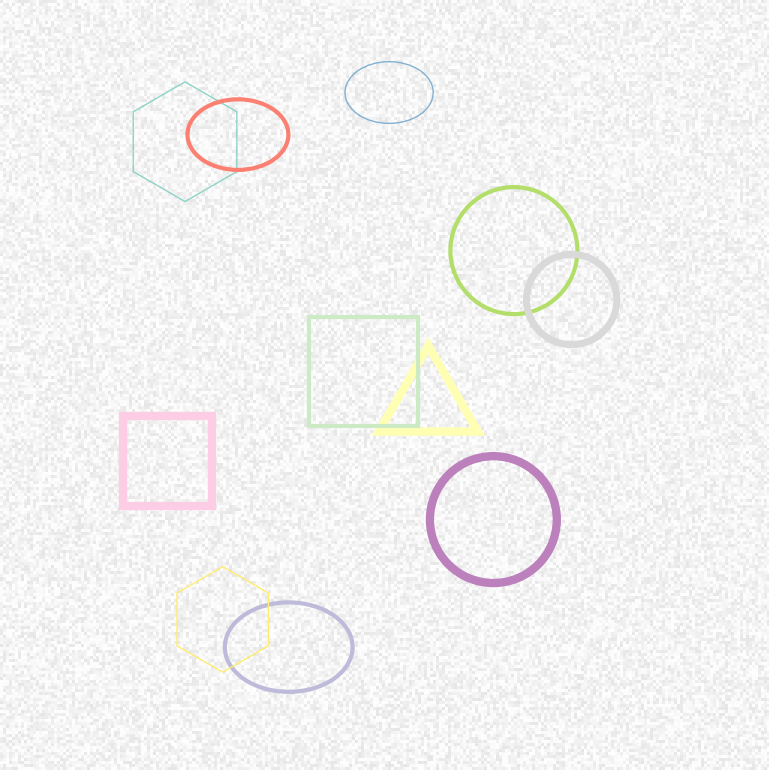[{"shape": "hexagon", "thickness": 0.5, "radius": 0.39, "center": [0.24, 0.816]}, {"shape": "triangle", "thickness": 3, "radius": 0.37, "center": [0.556, 0.477]}, {"shape": "oval", "thickness": 1.5, "radius": 0.41, "center": [0.375, 0.16]}, {"shape": "oval", "thickness": 1.5, "radius": 0.33, "center": [0.309, 0.825]}, {"shape": "oval", "thickness": 0.5, "radius": 0.29, "center": [0.505, 0.88]}, {"shape": "circle", "thickness": 1.5, "radius": 0.41, "center": [0.667, 0.675]}, {"shape": "square", "thickness": 3, "radius": 0.29, "center": [0.218, 0.402]}, {"shape": "circle", "thickness": 2.5, "radius": 0.29, "center": [0.742, 0.611]}, {"shape": "circle", "thickness": 3, "radius": 0.41, "center": [0.641, 0.325]}, {"shape": "square", "thickness": 1.5, "radius": 0.35, "center": [0.472, 0.517]}, {"shape": "hexagon", "thickness": 0.5, "radius": 0.34, "center": [0.289, 0.196]}]